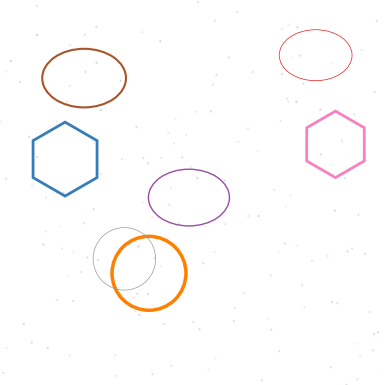[{"shape": "oval", "thickness": 0.5, "radius": 0.47, "center": [0.82, 0.857]}, {"shape": "hexagon", "thickness": 2, "radius": 0.48, "center": [0.169, 0.587]}, {"shape": "oval", "thickness": 1, "radius": 0.53, "center": [0.491, 0.487]}, {"shape": "circle", "thickness": 2.5, "radius": 0.48, "center": [0.387, 0.29]}, {"shape": "oval", "thickness": 1.5, "radius": 0.54, "center": [0.218, 0.797]}, {"shape": "hexagon", "thickness": 2, "radius": 0.43, "center": [0.871, 0.625]}, {"shape": "circle", "thickness": 0.5, "radius": 0.41, "center": [0.323, 0.328]}]